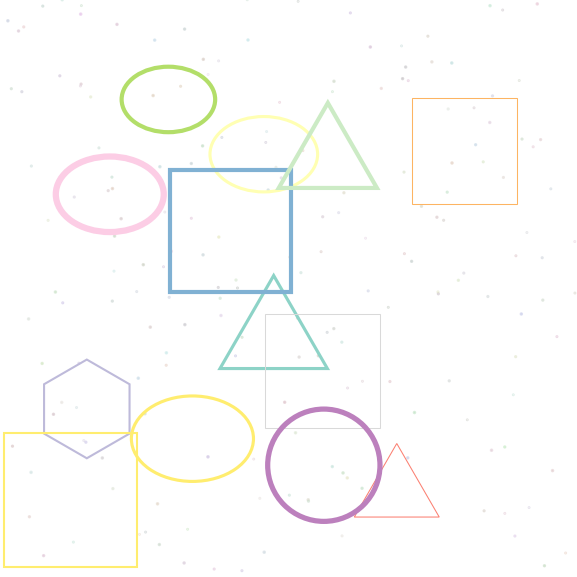[{"shape": "triangle", "thickness": 1.5, "radius": 0.54, "center": [0.474, 0.415]}, {"shape": "oval", "thickness": 1.5, "radius": 0.47, "center": [0.457, 0.732]}, {"shape": "hexagon", "thickness": 1, "radius": 0.43, "center": [0.15, 0.291]}, {"shape": "triangle", "thickness": 0.5, "radius": 0.42, "center": [0.687, 0.146]}, {"shape": "square", "thickness": 2, "radius": 0.53, "center": [0.399, 0.599]}, {"shape": "square", "thickness": 0.5, "radius": 0.46, "center": [0.805, 0.738]}, {"shape": "oval", "thickness": 2, "radius": 0.4, "center": [0.292, 0.827]}, {"shape": "oval", "thickness": 3, "radius": 0.47, "center": [0.19, 0.663]}, {"shape": "square", "thickness": 0.5, "radius": 0.5, "center": [0.558, 0.356]}, {"shape": "circle", "thickness": 2.5, "radius": 0.49, "center": [0.561, 0.194]}, {"shape": "triangle", "thickness": 2, "radius": 0.49, "center": [0.568, 0.723]}, {"shape": "oval", "thickness": 1.5, "radius": 0.53, "center": [0.333, 0.239]}, {"shape": "square", "thickness": 1, "radius": 0.58, "center": [0.122, 0.134]}]